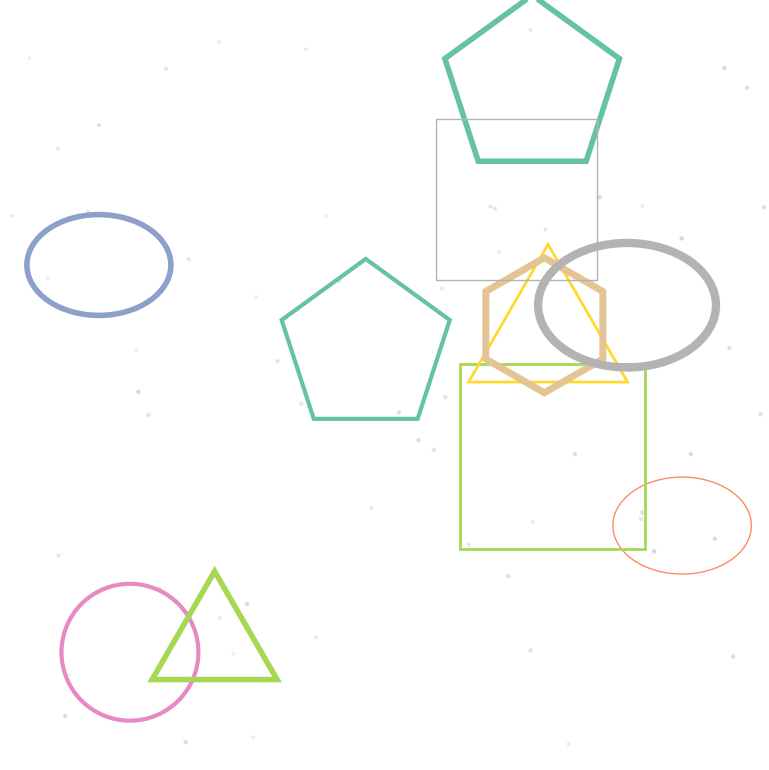[{"shape": "pentagon", "thickness": 1.5, "radius": 0.57, "center": [0.475, 0.549]}, {"shape": "pentagon", "thickness": 2, "radius": 0.6, "center": [0.691, 0.887]}, {"shape": "oval", "thickness": 0.5, "radius": 0.45, "center": [0.886, 0.317]}, {"shape": "oval", "thickness": 2, "radius": 0.47, "center": [0.128, 0.656]}, {"shape": "circle", "thickness": 1.5, "radius": 0.44, "center": [0.169, 0.153]}, {"shape": "triangle", "thickness": 2, "radius": 0.47, "center": [0.279, 0.164]}, {"shape": "square", "thickness": 1, "radius": 0.6, "center": [0.718, 0.407]}, {"shape": "triangle", "thickness": 1, "radius": 0.6, "center": [0.712, 0.563]}, {"shape": "hexagon", "thickness": 2.5, "radius": 0.44, "center": [0.707, 0.578]}, {"shape": "oval", "thickness": 3, "radius": 0.58, "center": [0.814, 0.604]}, {"shape": "square", "thickness": 0.5, "radius": 0.52, "center": [0.671, 0.741]}]